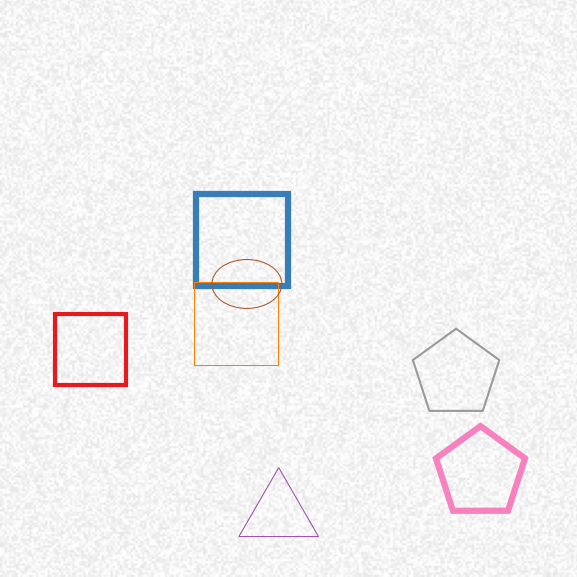[{"shape": "square", "thickness": 2, "radius": 0.31, "center": [0.157, 0.394]}, {"shape": "square", "thickness": 3, "radius": 0.4, "center": [0.42, 0.583]}, {"shape": "triangle", "thickness": 0.5, "radius": 0.4, "center": [0.483, 0.11]}, {"shape": "square", "thickness": 0.5, "radius": 0.36, "center": [0.409, 0.439]}, {"shape": "oval", "thickness": 0.5, "radius": 0.3, "center": [0.427, 0.507]}, {"shape": "pentagon", "thickness": 3, "radius": 0.41, "center": [0.832, 0.18]}, {"shape": "pentagon", "thickness": 1, "radius": 0.39, "center": [0.79, 0.351]}]